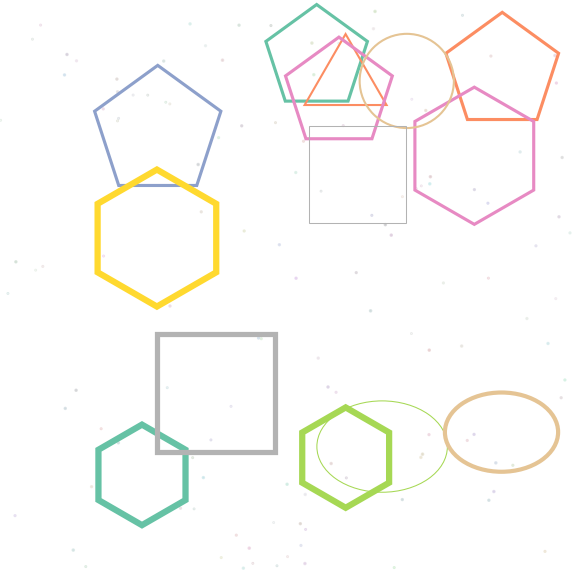[{"shape": "hexagon", "thickness": 3, "radius": 0.44, "center": [0.246, 0.177]}, {"shape": "pentagon", "thickness": 1.5, "radius": 0.46, "center": [0.548, 0.899]}, {"shape": "triangle", "thickness": 1, "radius": 0.41, "center": [0.598, 0.858]}, {"shape": "pentagon", "thickness": 1.5, "radius": 0.51, "center": [0.87, 0.875]}, {"shape": "pentagon", "thickness": 1.5, "radius": 0.57, "center": [0.273, 0.771]}, {"shape": "hexagon", "thickness": 1.5, "radius": 0.59, "center": [0.821, 0.729]}, {"shape": "pentagon", "thickness": 1.5, "radius": 0.49, "center": [0.587, 0.838]}, {"shape": "oval", "thickness": 0.5, "radius": 0.56, "center": [0.662, 0.226]}, {"shape": "hexagon", "thickness": 3, "radius": 0.43, "center": [0.599, 0.207]}, {"shape": "hexagon", "thickness": 3, "radius": 0.59, "center": [0.272, 0.587]}, {"shape": "circle", "thickness": 1, "radius": 0.41, "center": [0.704, 0.859]}, {"shape": "oval", "thickness": 2, "radius": 0.49, "center": [0.868, 0.251]}, {"shape": "square", "thickness": 2.5, "radius": 0.51, "center": [0.374, 0.318]}, {"shape": "square", "thickness": 0.5, "radius": 0.42, "center": [0.619, 0.697]}]